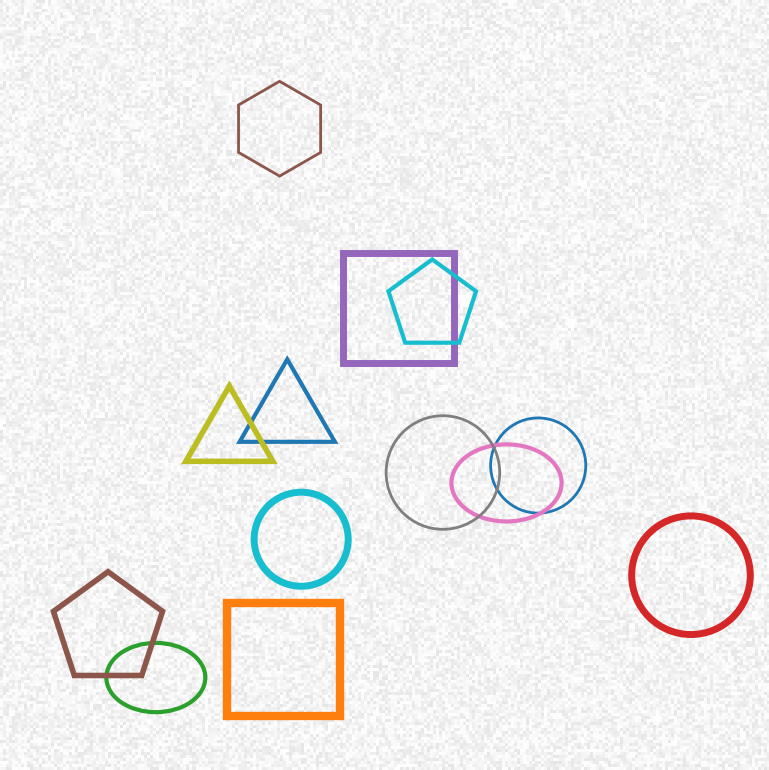[{"shape": "circle", "thickness": 1, "radius": 0.31, "center": [0.699, 0.395]}, {"shape": "triangle", "thickness": 1.5, "radius": 0.36, "center": [0.373, 0.462]}, {"shape": "square", "thickness": 3, "radius": 0.37, "center": [0.368, 0.143]}, {"shape": "oval", "thickness": 1.5, "radius": 0.32, "center": [0.202, 0.12]}, {"shape": "circle", "thickness": 2.5, "radius": 0.39, "center": [0.897, 0.253]}, {"shape": "square", "thickness": 2.5, "radius": 0.36, "center": [0.518, 0.6]}, {"shape": "pentagon", "thickness": 2, "radius": 0.37, "center": [0.14, 0.183]}, {"shape": "hexagon", "thickness": 1, "radius": 0.31, "center": [0.363, 0.833]}, {"shape": "oval", "thickness": 1.5, "radius": 0.36, "center": [0.658, 0.373]}, {"shape": "circle", "thickness": 1, "radius": 0.37, "center": [0.575, 0.386]}, {"shape": "triangle", "thickness": 2, "radius": 0.33, "center": [0.298, 0.433]}, {"shape": "pentagon", "thickness": 1.5, "radius": 0.3, "center": [0.561, 0.603]}, {"shape": "circle", "thickness": 2.5, "radius": 0.31, "center": [0.391, 0.3]}]